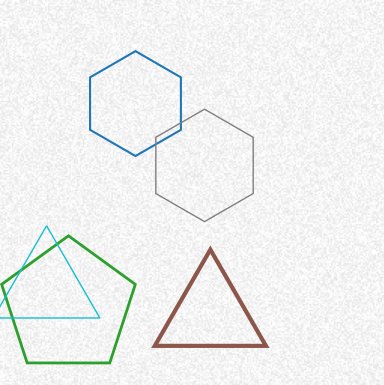[{"shape": "hexagon", "thickness": 1.5, "radius": 0.68, "center": [0.352, 0.731]}, {"shape": "pentagon", "thickness": 2, "radius": 0.91, "center": [0.178, 0.205]}, {"shape": "triangle", "thickness": 3, "radius": 0.83, "center": [0.546, 0.185]}, {"shape": "hexagon", "thickness": 1, "radius": 0.73, "center": [0.531, 0.57]}, {"shape": "triangle", "thickness": 1, "radius": 0.8, "center": [0.121, 0.254]}]